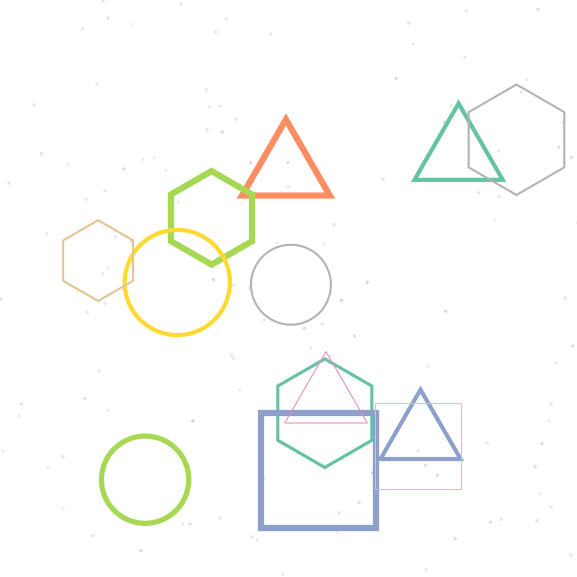[{"shape": "triangle", "thickness": 2, "radius": 0.44, "center": [0.794, 0.732]}, {"shape": "hexagon", "thickness": 1.5, "radius": 0.47, "center": [0.562, 0.284]}, {"shape": "triangle", "thickness": 3, "radius": 0.44, "center": [0.495, 0.704]}, {"shape": "square", "thickness": 3, "radius": 0.5, "center": [0.551, 0.185]}, {"shape": "triangle", "thickness": 2, "radius": 0.4, "center": [0.728, 0.244]}, {"shape": "triangle", "thickness": 0.5, "radius": 0.41, "center": [0.565, 0.308]}, {"shape": "circle", "thickness": 2.5, "radius": 0.38, "center": [0.251, 0.169]}, {"shape": "hexagon", "thickness": 3, "radius": 0.4, "center": [0.366, 0.622]}, {"shape": "circle", "thickness": 2, "radius": 0.46, "center": [0.307, 0.51]}, {"shape": "square", "thickness": 0.5, "radius": 0.37, "center": [0.724, 0.227]}, {"shape": "hexagon", "thickness": 1, "radius": 0.35, "center": [0.17, 0.548]}, {"shape": "hexagon", "thickness": 1, "radius": 0.48, "center": [0.894, 0.757]}, {"shape": "circle", "thickness": 1, "radius": 0.35, "center": [0.504, 0.506]}]